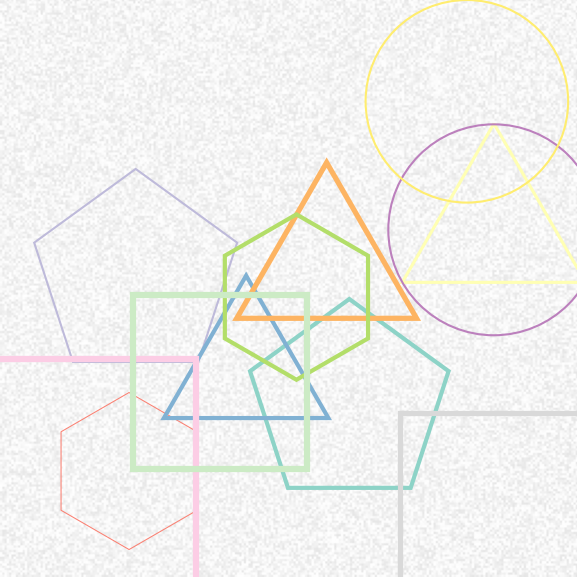[{"shape": "pentagon", "thickness": 2, "radius": 0.9, "center": [0.605, 0.301]}, {"shape": "triangle", "thickness": 1.5, "radius": 0.92, "center": [0.855, 0.602]}, {"shape": "pentagon", "thickness": 1, "radius": 0.92, "center": [0.235, 0.522]}, {"shape": "hexagon", "thickness": 0.5, "radius": 0.68, "center": [0.223, 0.184]}, {"shape": "triangle", "thickness": 2, "radius": 0.82, "center": [0.426, 0.357]}, {"shape": "triangle", "thickness": 2.5, "radius": 0.9, "center": [0.566, 0.538]}, {"shape": "hexagon", "thickness": 2, "radius": 0.72, "center": [0.513, 0.485]}, {"shape": "square", "thickness": 3, "radius": 0.96, "center": [0.146, 0.185]}, {"shape": "square", "thickness": 2.5, "radius": 0.9, "center": [0.872, 0.104]}, {"shape": "circle", "thickness": 1, "radius": 0.91, "center": [0.855, 0.601]}, {"shape": "square", "thickness": 3, "radius": 0.76, "center": [0.381, 0.338]}, {"shape": "circle", "thickness": 1, "radius": 0.88, "center": [0.808, 0.824]}]